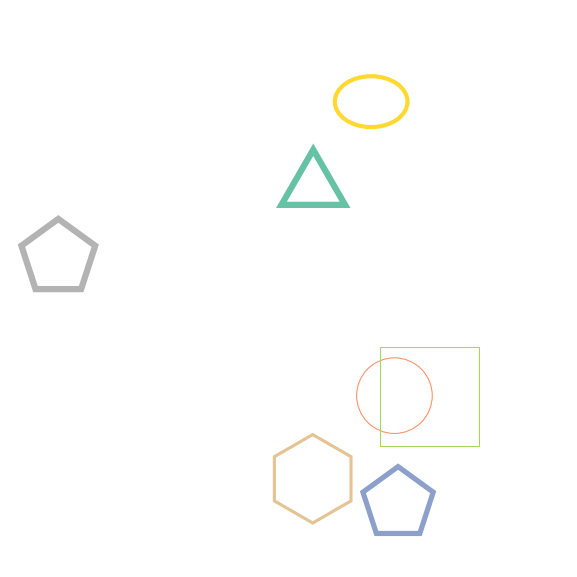[{"shape": "triangle", "thickness": 3, "radius": 0.32, "center": [0.542, 0.676]}, {"shape": "circle", "thickness": 0.5, "radius": 0.33, "center": [0.683, 0.314]}, {"shape": "pentagon", "thickness": 2.5, "radius": 0.32, "center": [0.689, 0.127]}, {"shape": "square", "thickness": 0.5, "radius": 0.43, "center": [0.743, 0.313]}, {"shape": "oval", "thickness": 2, "radius": 0.31, "center": [0.643, 0.823]}, {"shape": "hexagon", "thickness": 1.5, "radius": 0.38, "center": [0.541, 0.17]}, {"shape": "pentagon", "thickness": 3, "radius": 0.34, "center": [0.101, 0.553]}]